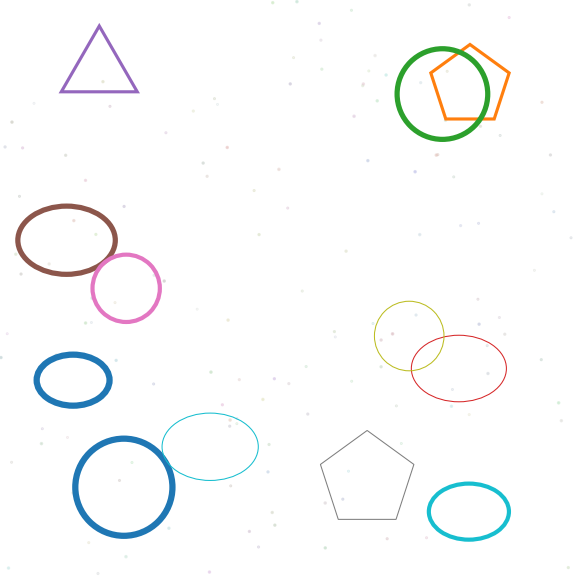[{"shape": "oval", "thickness": 3, "radius": 0.32, "center": [0.127, 0.341]}, {"shape": "circle", "thickness": 3, "radius": 0.42, "center": [0.214, 0.155]}, {"shape": "pentagon", "thickness": 1.5, "radius": 0.36, "center": [0.814, 0.851]}, {"shape": "circle", "thickness": 2.5, "radius": 0.39, "center": [0.766, 0.836]}, {"shape": "oval", "thickness": 0.5, "radius": 0.41, "center": [0.795, 0.361]}, {"shape": "triangle", "thickness": 1.5, "radius": 0.38, "center": [0.172, 0.878]}, {"shape": "oval", "thickness": 2.5, "radius": 0.42, "center": [0.115, 0.583]}, {"shape": "circle", "thickness": 2, "radius": 0.29, "center": [0.218, 0.5]}, {"shape": "pentagon", "thickness": 0.5, "radius": 0.43, "center": [0.636, 0.169]}, {"shape": "circle", "thickness": 0.5, "radius": 0.3, "center": [0.709, 0.417]}, {"shape": "oval", "thickness": 2, "radius": 0.35, "center": [0.812, 0.113]}, {"shape": "oval", "thickness": 0.5, "radius": 0.42, "center": [0.364, 0.225]}]